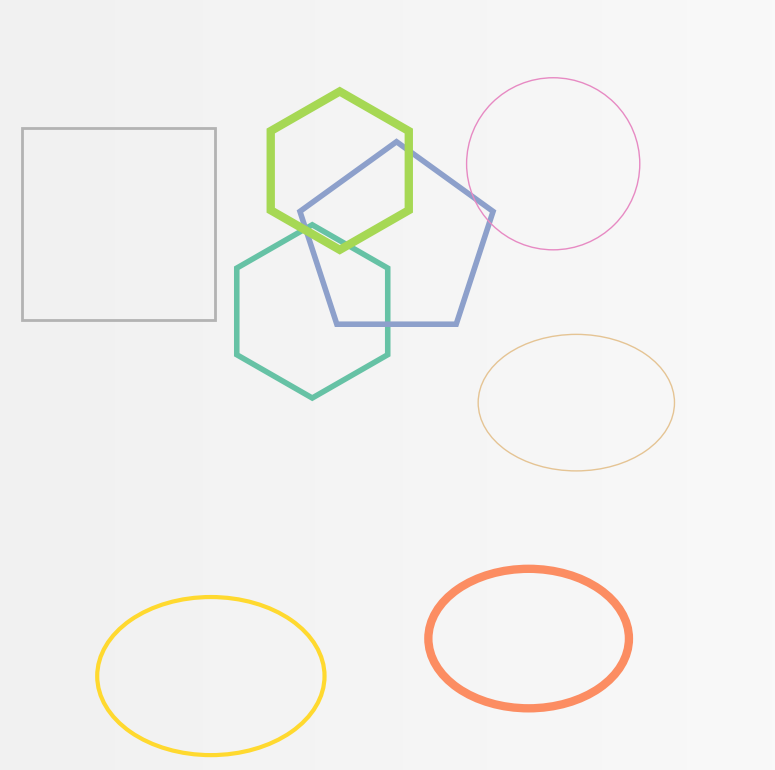[{"shape": "hexagon", "thickness": 2, "radius": 0.56, "center": [0.403, 0.596]}, {"shape": "oval", "thickness": 3, "radius": 0.65, "center": [0.682, 0.171]}, {"shape": "pentagon", "thickness": 2, "radius": 0.66, "center": [0.512, 0.685]}, {"shape": "circle", "thickness": 0.5, "radius": 0.56, "center": [0.714, 0.787]}, {"shape": "hexagon", "thickness": 3, "radius": 0.51, "center": [0.438, 0.778]}, {"shape": "oval", "thickness": 1.5, "radius": 0.73, "center": [0.272, 0.122]}, {"shape": "oval", "thickness": 0.5, "radius": 0.63, "center": [0.744, 0.477]}, {"shape": "square", "thickness": 1, "radius": 0.62, "center": [0.153, 0.709]}]